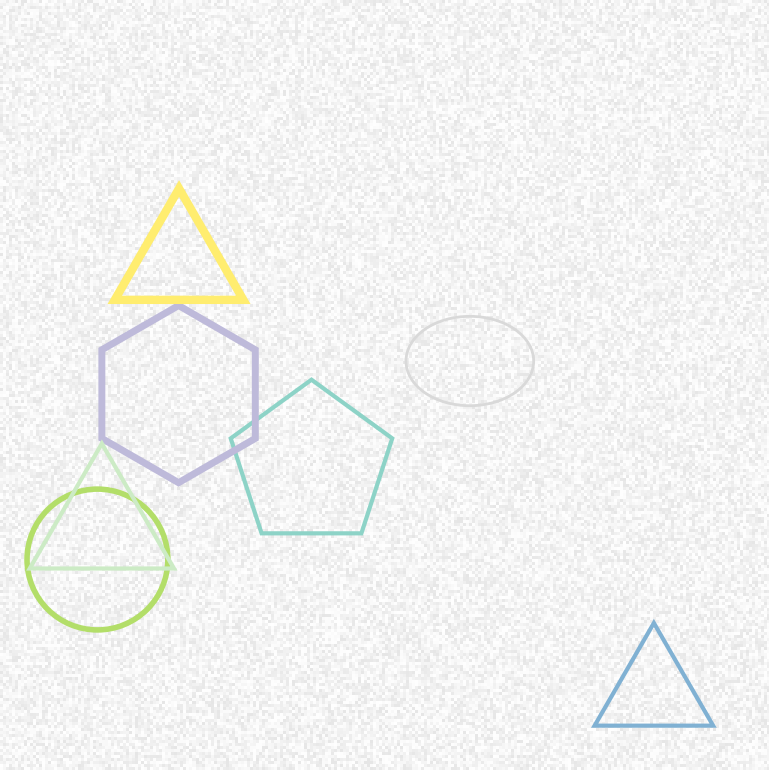[{"shape": "pentagon", "thickness": 1.5, "radius": 0.55, "center": [0.405, 0.397]}, {"shape": "hexagon", "thickness": 2.5, "radius": 0.58, "center": [0.232, 0.488]}, {"shape": "triangle", "thickness": 1.5, "radius": 0.44, "center": [0.849, 0.102]}, {"shape": "circle", "thickness": 2, "radius": 0.46, "center": [0.127, 0.273]}, {"shape": "oval", "thickness": 1, "radius": 0.41, "center": [0.61, 0.531]}, {"shape": "triangle", "thickness": 1.5, "radius": 0.54, "center": [0.132, 0.316]}, {"shape": "triangle", "thickness": 3, "radius": 0.48, "center": [0.233, 0.659]}]